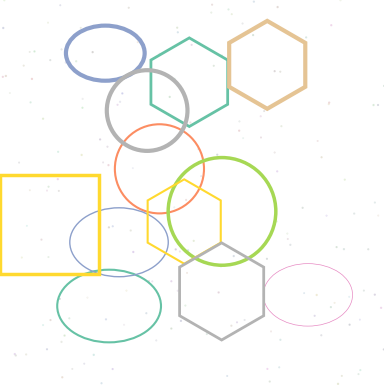[{"shape": "oval", "thickness": 1.5, "radius": 0.67, "center": [0.283, 0.205]}, {"shape": "hexagon", "thickness": 2, "radius": 0.58, "center": [0.492, 0.786]}, {"shape": "circle", "thickness": 1.5, "radius": 0.58, "center": [0.414, 0.561]}, {"shape": "oval", "thickness": 3, "radius": 0.51, "center": [0.273, 0.862]}, {"shape": "oval", "thickness": 1, "radius": 0.64, "center": [0.309, 0.371]}, {"shape": "oval", "thickness": 0.5, "radius": 0.58, "center": [0.8, 0.234]}, {"shape": "circle", "thickness": 2.5, "radius": 0.7, "center": [0.577, 0.451]}, {"shape": "square", "thickness": 2.5, "radius": 0.64, "center": [0.129, 0.417]}, {"shape": "hexagon", "thickness": 1.5, "radius": 0.55, "center": [0.478, 0.425]}, {"shape": "hexagon", "thickness": 3, "radius": 0.57, "center": [0.694, 0.832]}, {"shape": "hexagon", "thickness": 2, "radius": 0.63, "center": [0.576, 0.243]}, {"shape": "circle", "thickness": 3, "radius": 0.52, "center": [0.382, 0.713]}]